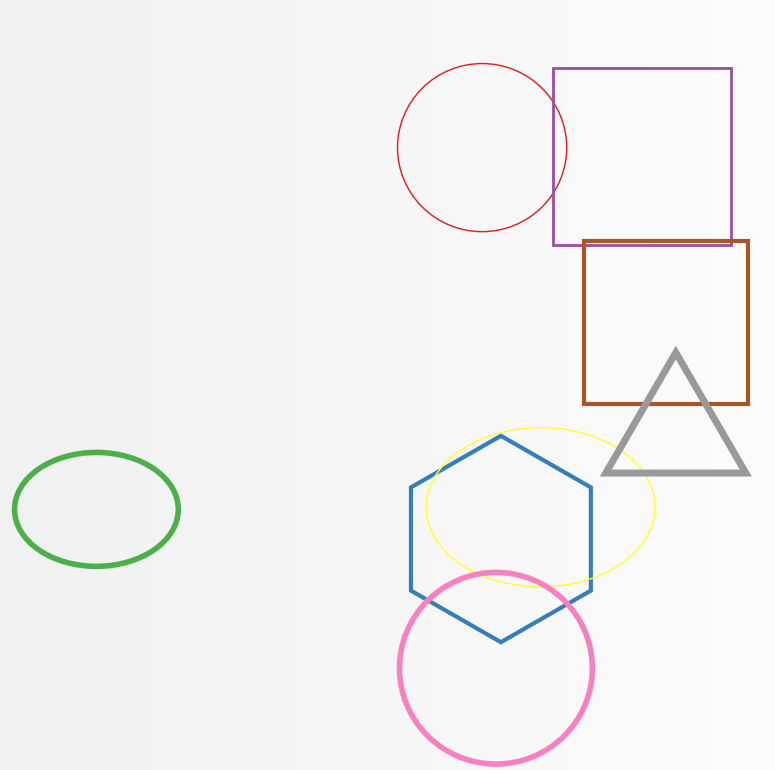[{"shape": "circle", "thickness": 0.5, "radius": 0.55, "center": [0.622, 0.808]}, {"shape": "hexagon", "thickness": 1.5, "radius": 0.67, "center": [0.646, 0.3]}, {"shape": "oval", "thickness": 2, "radius": 0.53, "center": [0.124, 0.338]}, {"shape": "square", "thickness": 1, "radius": 0.57, "center": [0.829, 0.797]}, {"shape": "oval", "thickness": 0.5, "radius": 0.74, "center": [0.697, 0.341]}, {"shape": "square", "thickness": 1.5, "radius": 0.53, "center": [0.859, 0.581]}, {"shape": "circle", "thickness": 2, "radius": 0.62, "center": [0.64, 0.132]}, {"shape": "triangle", "thickness": 2.5, "radius": 0.52, "center": [0.872, 0.438]}]